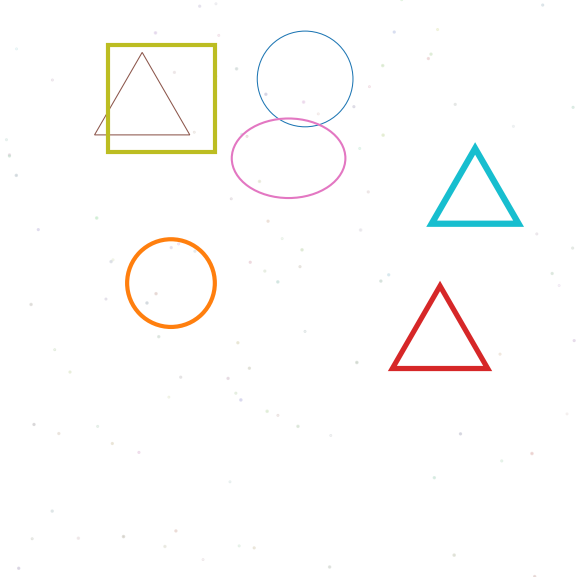[{"shape": "circle", "thickness": 0.5, "radius": 0.41, "center": [0.528, 0.862]}, {"shape": "circle", "thickness": 2, "radius": 0.38, "center": [0.296, 0.509]}, {"shape": "triangle", "thickness": 2.5, "radius": 0.48, "center": [0.762, 0.409]}, {"shape": "triangle", "thickness": 0.5, "radius": 0.48, "center": [0.246, 0.813]}, {"shape": "oval", "thickness": 1, "radius": 0.49, "center": [0.5, 0.725]}, {"shape": "square", "thickness": 2, "radius": 0.46, "center": [0.28, 0.829]}, {"shape": "triangle", "thickness": 3, "radius": 0.43, "center": [0.823, 0.655]}]